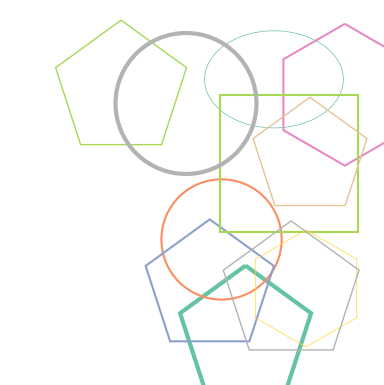[{"shape": "oval", "thickness": 0.5, "radius": 0.9, "center": [0.712, 0.794]}, {"shape": "pentagon", "thickness": 3, "radius": 0.89, "center": [0.638, 0.131]}, {"shape": "circle", "thickness": 1.5, "radius": 0.78, "center": [0.575, 0.378]}, {"shape": "pentagon", "thickness": 1.5, "radius": 0.88, "center": [0.545, 0.255]}, {"shape": "hexagon", "thickness": 1.5, "radius": 0.92, "center": [0.896, 0.754]}, {"shape": "square", "thickness": 1.5, "radius": 0.89, "center": [0.75, 0.576]}, {"shape": "pentagon", "thickness": 1, "radius": 0.89, "center": [0.315, 0.769]}, {"shape": "hexagon", "thickness": 0.5, "radius": 0.76, "center": [0.795, 0.251]}, {"shape": "pentagon", "thickness": 1, "radius": 0.78, "center": [0.805, 0.592]}, {"shape": "circle", "thickness": 3, "radius": 0.92, "center": [0.483, 0.731]}, {"shape": "pentagon", "thickness": 1, "radius": 0.93, "center": [0.756, 0.241]}]